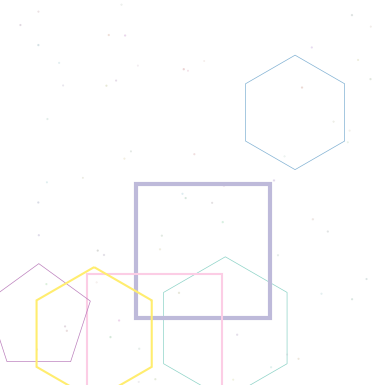[{"shape": "hexagon", "thickness": 0.5, "radius": 0.93, "center": [0.585, 0.148]}, {"shape": "square", "thickness": 3, "radius": 0.87, "center": [0.526, 0.347]}, {"shape": "hexagon", "thickness": 0.5, "radius": 0.74, "center": [0.766, 0.708]}, {"shape": "square", "thickness": 1.5, "radius": 0.88, "center": [0.401, 0.113]}, {"shape": "pentagon", "thickness": 0.5, "radius": 0.7, "center": [0.101, 0.175]}, {"shape": "hexagon", "thickness": 1.5, "radius": 0.86, "center": [0.245, 0.133]}]